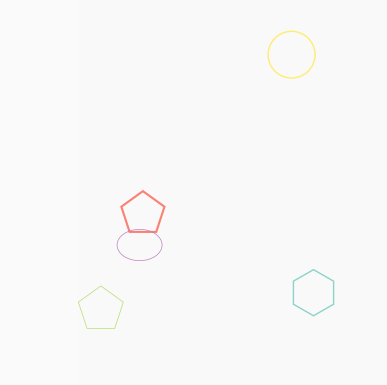[{"shape": "hexagon", "thickness": 1, "radius": 0.3, "center": [0.809, 0.24]}, {"shape": "pentagon", "thickness": 1.5, "radius": 0.29, "center": [0.369, 0.445]}, {"shape": "pentagon", "thickness": 0.5, "radius": 0.3, "center": [0.26, 0.196]}, {"shape": "oval", "thickness": 0.5, "radius": 0.29, "center": [0.36, 0.364]}, {"shape": "circle", "thickness": 1, "radius": 0.3, "center": [0.752, 0.858]}]